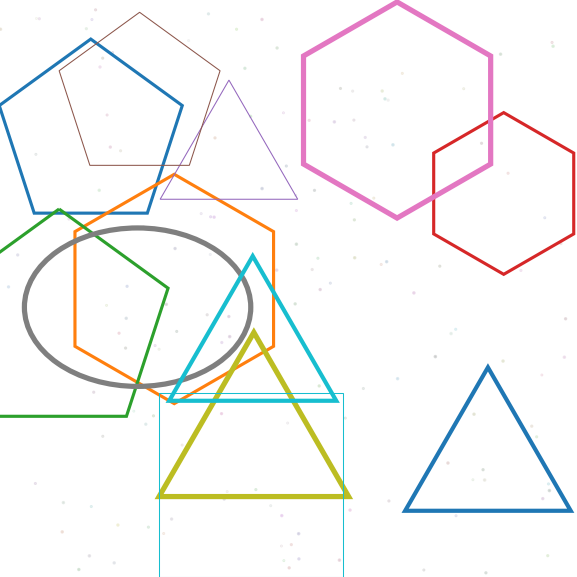[{"shape": "triangle", "thickness": 2, "radius": 0.83, "center": [0.845, 0.197]}, {"shape": "pentagon", "thickness": 1.5, "radius": 0.83, "center": [0.157, 0.765]}, {"shape": "hexagon", "thickness": 1.5, "radius": 0.99, "center": [0.302, 0.499]}, {"shape": "pentagon", "thickness": 1.5, "radius": 0.99, "center": [0.102, 0.439]}, {"shape": "hexagon", "thickness": 1.5, "radius": 0.7, "center": [0.872, 0.664]}, {"shape": "triangle", "thickness": 0.5, "radius": 0.69, "center": [0.396, 0.723]}, {"shape": "pentagon", "thickness": 0.5, "radius": 0.73, "center": [0.242, 0.831]}, {"shape": "hexagon", "thickness": 2.5, "radius": 0.94, "center": [0.688, 0.809]}, {"shape": "oval", "thickness": 2.5, "radius": 0.98, "center": [0.238, 0.467]}, {"shape": "triangle", "thickness": 2.5, "radius": 0.95, "center": [0.44, 0.234]}, {"shape": "square", "thickness": 0.5, "radius": 0.8, "center": [0.435, 0.159]}, {"shape": "triangle", "thickness": 2, "radius": 0.84, "center": [0.438, 0.389]}]